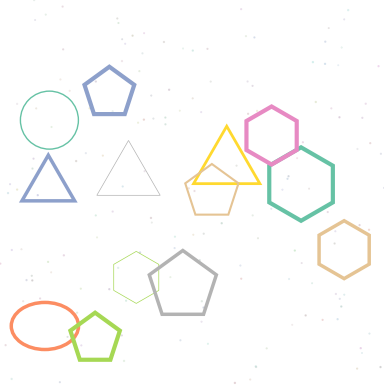[{"shape": "hexagon", "thickness": 3, "radius": 0.48, "center": [0.782, 0.522]}, {"shape": "circle", "thickness": 1, "radius": 0.38, "center": [0.128, 0.688]}, {"shape": "oval", "thickness": 2.5, "radius": 0.44, "center": [0.117, 0.153]}, {"shape": "pentagon", "thickness": 3, "radius": 0.34, "center": [0.284, 0.759]}, {"shape": "triangle", "thickness": 2.5, "radius": 0.4, "center": [0.125, 0.518]}, {"shape": "hexagon", "thickness": 3, "radius": 0.38, "center": [0.705, 0.648]}, {"shape": "hexagon", "thickness": 0.5, "radius": 0.34, "center": [0.354, 0.28]}, {"shape": "pentagon", "thickness": 3, "radius": 0.34, "center": [0.247, 0.12]}, {"shape": "triangle", "thickness": 2, "radius": 0.5, "center": [0.589, 0.573]}, {"shape": "hexagon", "thickness": 2.5, "radius": 0.38, "center": [0.894, 0.351]}, {"shape": "pentagon", "thickness": 1.5, "radius": 0.36, "center": [0.55, 0.501]}, {"shape": "triangle", "thickness": 0.5, "radius": 0.48, "center": [0.334, 0.54]}, {"shape": "pentagon", "thickness": 2.5, "radius": 0.46, "center": [0.475, 0.258]}]